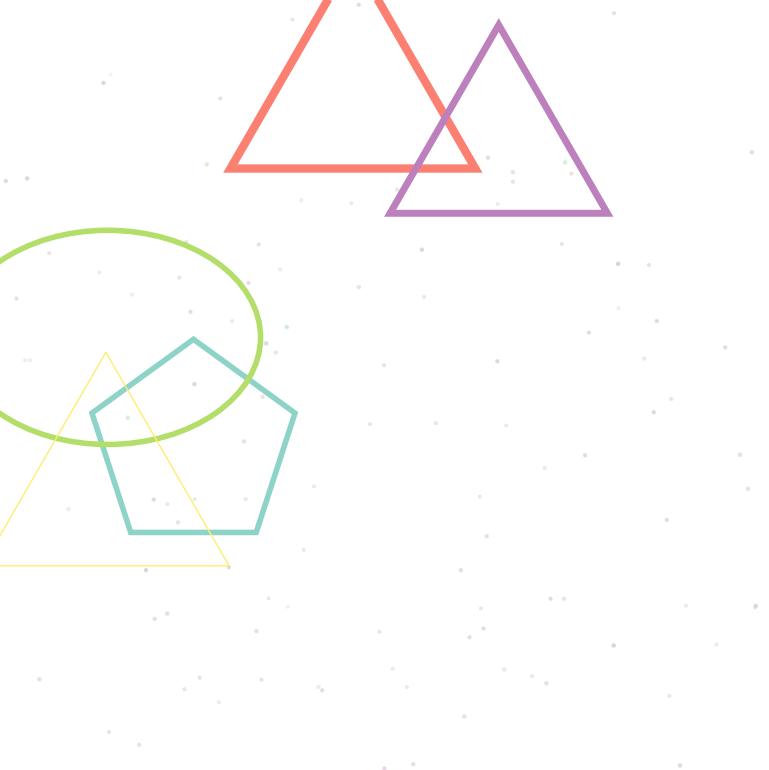[{"shape": "pentagon", "thickness": 2, "radius": 0.69, "center": [0.251, 0.421]}, {"shape": "triangle", "thickness": 3, "radius": 0.92, "center": [0.458, 0.873]}, {"shape": "oval", "thickness": 2, "radius": 0.99, "center": [0.14, 0.562]}, {"shape": "triangle", "thickness": 2.5, "radius": 0.81, "center": [0.648, 0.804]}, {"shape": "triangle", "thickness": 0.5, "radius": 0.92, "center": [0.137, 0.358]}]